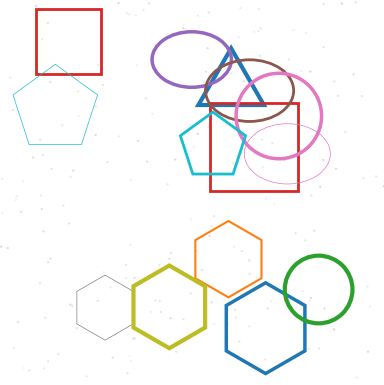[{"shape": "hexagon", "thickness": 2.5, "radius": 0.59, "center": [0.69, 0.148]}, {"shape": "triangle", "thickness": 3, "radius": 0.49, "center": [0.6, 0.776]}, {"shape": "hexagon", "thickness": 1.5, "radius": 0.5, "center": [0.593, 0.327]}, {"shape": "circle", "thickness": 3, "radius": 0.44, "center": [0.828, 0.248]}, {"shape": "square", "thickness": 2, "radius": 0.42, "center": [0.178, 0.892]}, {"shape": "square", "thickness": 2, "radius": 0.57, "center": [0.66, 0.619]}, {"shape": "oval", "thickness": 2.5, "radius": 0.51, "center": [0.498, 0.845]}, {"shape": "oval", "thickness": 2, "radius": 0.57, "center": [0.648, 0.765]}, {"shape": "circle", "thickness": 2.5, "radius": 0.56, "center": [0.724, 0.699]}, {"shape": "oval", "thickness": 0.5, "radius": 0.56, "center": [0.746, 0.6]}, {"shape": "hexagon", "thickness": 0.5, "radius": 0.42, "center": [0.273, 0.201]}, {"shape": "hexagon", "thickness": 3, "radius": 0.54, "center": [0.44, 0.203]}, {"shape": "pentagon", "thickness": 2, "radius": 0.44, "center": [0.553, 0.62]}, {"shape": "pentagon", "thickness": 0.5, "radius": 0.58, "center": [0.144, 0.718]}]